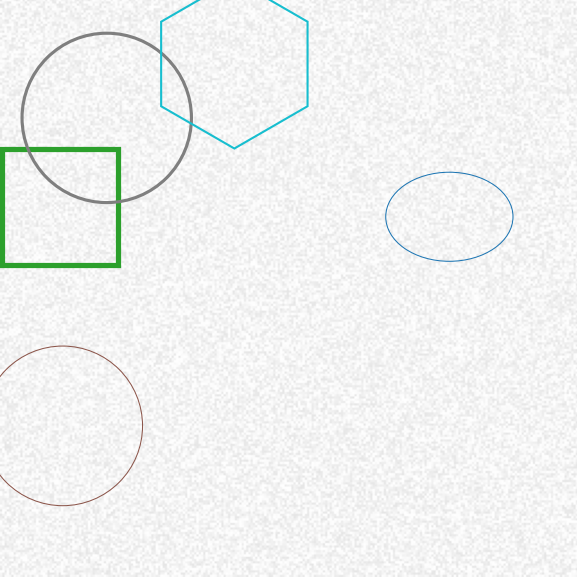[{"shape": "oval", "thickness": 0.5, "radius": 0.55, "center": [0.778, 0.624]}, {"shape": "square", "thickness": 2.5, "radius": 0.5, "center": [0.104, 0.64]}, {"shape": "circle", "thickness": 0.5, "radius": 0.69, "center": [0.109, 0.262]}, {"shape": "circle", "thickness": 1.5, "radius": 0.73, "center": [0.185, 0.795]}, {"shape": "hexagon", "thickness": 1, "radius": 0.73, "center": [0.406, 0.888]}]